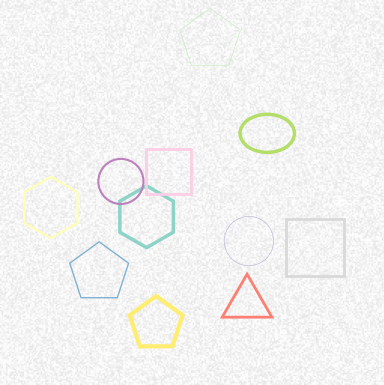[{"shape": "hexagon", "thickness": 2.5, "radius": 0.4, "center": [0.381, 0.437]}, {"shape": "hexagon", "thickness": 1.5, "radius": 0.4, "center": [0.132, 0.461]}, {"shape": "circle", "thickness": 0.5, "radius": 0.32, "center": [0.646, 0.374]}, {"shape": "triangle", "thickness": 2, "radius": 0.37, "center": [0.642, 0.213]}, {"shape": "pentagon", "thickness": 1, "radius": 0.4, "center": [0.258, 0.292]}, {"shape": "oval", "thickness": 2.5, "radius": 0.35, "center": [0.694, 0.654]}, {"shape": "square", "thickness": 2, "radius": 0.29, "center": [0.437, 0.554]}, {"shape": "square", "thickness": 2, "radius": 0.37, "center": [0.819, 0.357]}, {"shape": "circle", "thickness": 1.5, "radius": 0.29, "center": [0.314, 0.529]}, {"shape": "pentagon", "thickness": 0.5, "radius": 0.41, "center": [0.546, 0.896]}, {"shape": "pentagon", "thickness": 3, "radius": 0.36, "center": [0.406, 0.159]}]